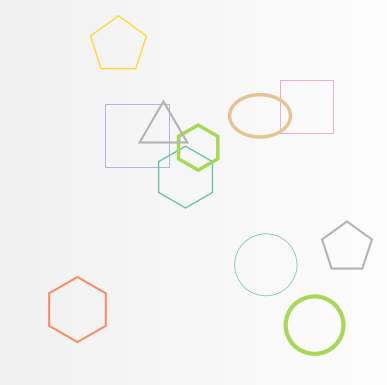[{"shape": "hexagon", "thickness": 1, "radius": 0.4, "center": [0.479, 0.54]}, {"shape": "circle", "thickness": 0.5, "radius": 0.4, "center": [0.686, 0.312]}, {"shape": "hexagon", "thickness": 1.5, "radius": 0.42, "center": [0.2, 0.196]}, {"shape": "square", "thickness": 0.5, "radius": 0.41, "center": [0.353, 0.648]}, {"shape": "square", "thickness": 0.5, "radius": 0.34, "center": [0.79, 0.723]}, {"shape": "hexagon", "thickness": 2.5, "radius": 0.29, "center": [0.511, 0.617]}, {"shape": "circle", "thickness": 3, "radius": 0.37, "center": [0.812, 0.155]}, {"shape": "pentagon", "thickness": 1, "radius": 0.38, "center": [0.306, 0.883]}, {"shape": "oval", "thickness": 2.5, "radius": 0.39, "center": [0.671, 0.699]}, {"shape": "pentagon", "thickness": 1.5, "radius": 0.34, "center": [0.895, 0.357]}, {"shape": "triangle", "thickness": 1.5, "radius": 0.36, "center": [0.422, 0.665]}]